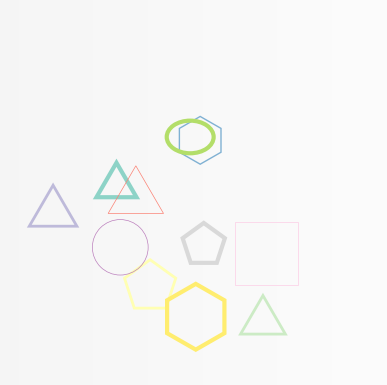[{"shape": "triangle", "thickness": 3, "radius": 0.3, "center": [0.301, 0.518]}, {"shape": "pentagon", "thickness": 2, "radius": 0.35, "center": [0.387, 0.256]}, {"shape": "triangle", "thickness": 2, "radius": 0.35, "center": [0.137, 0.448]}, {"shape": "triangle", "thickness": 0.5, "radius": 0.41, "center": [0.351, 0.487]}, {"shape": "hexagon", "thickness": 1, "radius": 0.31, "center": [0.517, 0.636]}, {"shape": "oval", "thickness": 3, "radius": 0.3, "center": [0.491, 0.644]}, {"shape": "square", "thickness": 0.5, "radius": 0.41, "center": [0.688, 0.341]}, {"shape": "pentagon", "thickness": 3, "radius": 0.29, "center": [0.526, 0.364]}, {"shape": "circle", "thickness": 0.5, "radius": 0.36, "center": [0.31, 0.358]}, {"shape": "triangle", "thickness": 2, "radius": 0.33, "center": [0.679, 0.166]}, {"shape": "hexagon", "thickness": 3, "radius": 0.43, "center": [0.505, 0.177]}]